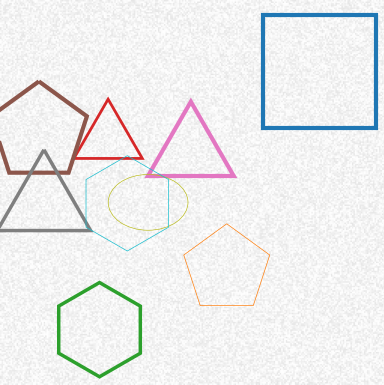[{"shape": "square", "thickness": 3, "radius": 0.73, "center": [0.829, 0.814]}, {"shape": "pentagon", "thickness": 0.5, "radius": 0.59, "center": [0.589, 0.301]}, {"shape": "hexagon", "thickness": 2.5, "radius": 0.61, "center": [0.259, 0.144]}, {"shape": "triangle", "thickness": 2, "radius": 0.51, "center": [0.281, 0.64]}, {"shape": "pentagon", "thickness": 3, "radius": 0.66, "center": [0.101, 0.657]}, {"shape": "triangle", "thickness": 3, "radius": 0.64, "center": [0.496, 0.607]}, {"shape": "triangle", "thickness": 2.5, "radius": 0.7, "center": [0.114, 0.471]}, {"shape": "oval", "thickness": 0.5, "radius": 0.52, "center": [0.385, 0.474]}, {"shape": "hexagon", "thickness": 0.5, "radius": 0.62, "center": [0.331, 0.472]}]